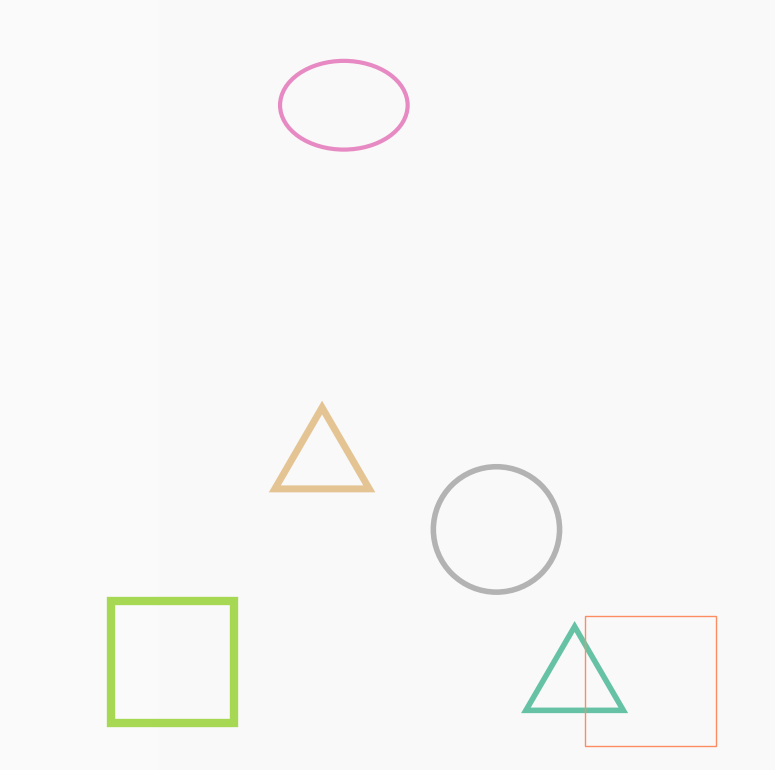[{"shape": "triangle", "thickness": 2, "radius": 0.36, "center": [0.741, 0.114]}, {"shape": "square", "thickness": 0.5, "radius": 0.42, "center": [0.839, 0.116]}, {"shape": "oval", "thickness": 1.5, "radius": 0.41, "center": [0.444, 0.863]}, {"shape": "square", "thickness": 3, "radius": 0.4, "center": [0.223, 0.14]}, {"shape": "triangle", "thickness": 2.5, "radius": 0.35, "center": [0.416, 0.4]}, {"shape": "circle", "thickness": 2, "radius": 0.41, "center": [0.641, 0.312]}]